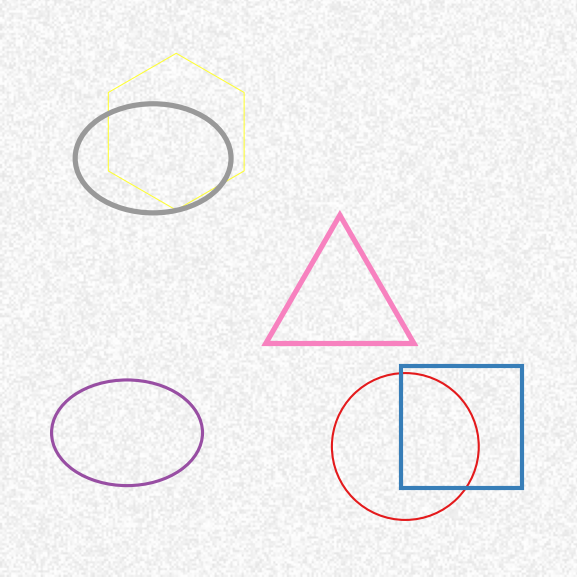[{"shape": "circle", "thickness": 1, "radius": 0.64, "center": [0.702, 0.226]}, {"shape": "square", "thickness": 2, "radius": 0.53, "center": [0.799, 0.26]}, {"shape": "oval", "thickness": 1.5, "radius": 0.65, "center": [0.22, 0.25]}, {"shape": "hexagon", "thickness": 0.5, "radius": 0.68, "center": [0.305, 0.771]}, {"shape": "triangle", "thickness": 2.5, "radius": 0.74, "center": [0.589, 0.478]}, {"shape": "oval", "thickness": 2.5, "radius": 0.67, "center": [0.265, 0.725]}]